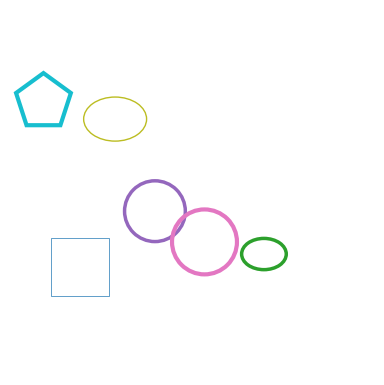[{"shape": "square", "thickness": 0.5, "radius": 0.38, "center": [0.209, 0.306]}, {"shape": "oval", "thickness": 2.5, "radius": 0.29, "center": [0.686, 0.34]}, {"shape": "circle", "thickness": 2.5, "radius": 0.39, "center": [0.402, 0.451]}, {"shape": "circle", "thickness": 3, "radius": 0.42, "center": [0.531, 0.372]}, {"shape": "oval", "thickness": 1, "radius": 0.41, "center": [0.299, 0.691]}, {"shape": "pentagon", "thickness": 3, "radius": 0.37, "center": [0.113, 0.735]}]